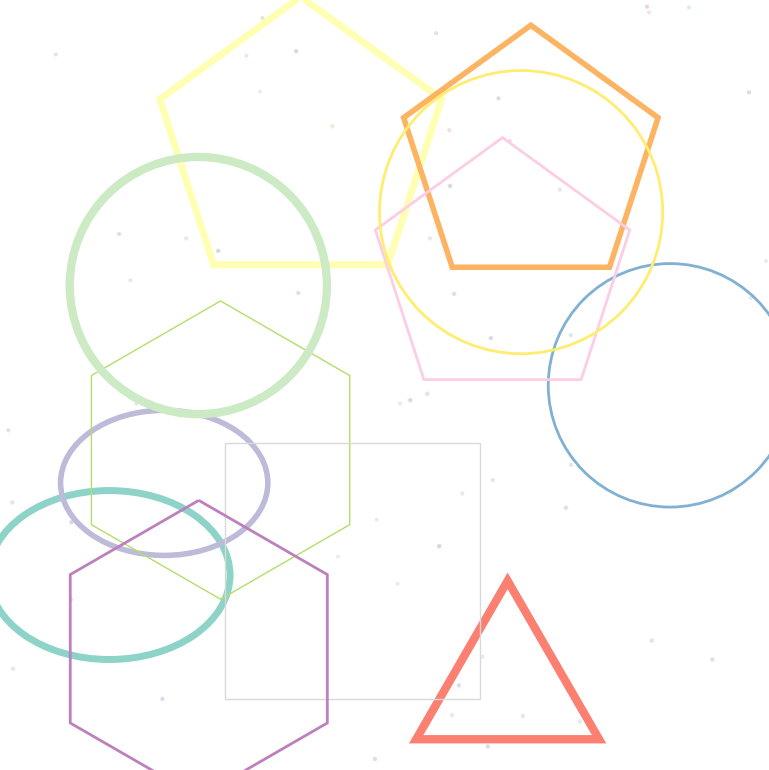[{"shape": "oval", "thickness": 2.5, "radius": 0.78, "center": [0.142, 0.253]}, {"shape": "pentagon", "thickness": 2.5, "radius": 0.96, "center": [0.391, 0.812]}, {"shape": "oval", "thickness": 2, "radius": 0.67, "center": [0.213, 0.373]}, {"shape": "triangle", "thickness": 3, "radius": 0.69, "center": [0.659, 0.109]}, {"shape": "circle", "thickness": 1, "radius": 0.79, "center": [0.87, 0.5]}, {"shape": "pentagon", "thickness": 2, "radius": 0.87, "center": [0.689, 0.793]}, {"shape": "hexagon", "thickness": 0.5, "radius": 0.97, "center": [0.286, 0.415]}, {"shape": "pentagon", "thickness": 1, "radius": 0.87, "center": [0.653, 0.648]}, {"shape": "square", "thickness": 0.5, "radius": 0.83, "center": [0.458, 0.259]}, {"shape": "hexagon", "thickness": 1, "radius": 0.96, "center": [0.258, 0.157]}, {"shape": "circle", "thickness": 3, "radius": 0.84, "center": [0.258, 0.629]}, {"shape": "circle", "thickness": 1, "radius": 0.92, "center": [0.677, 0.725]}]